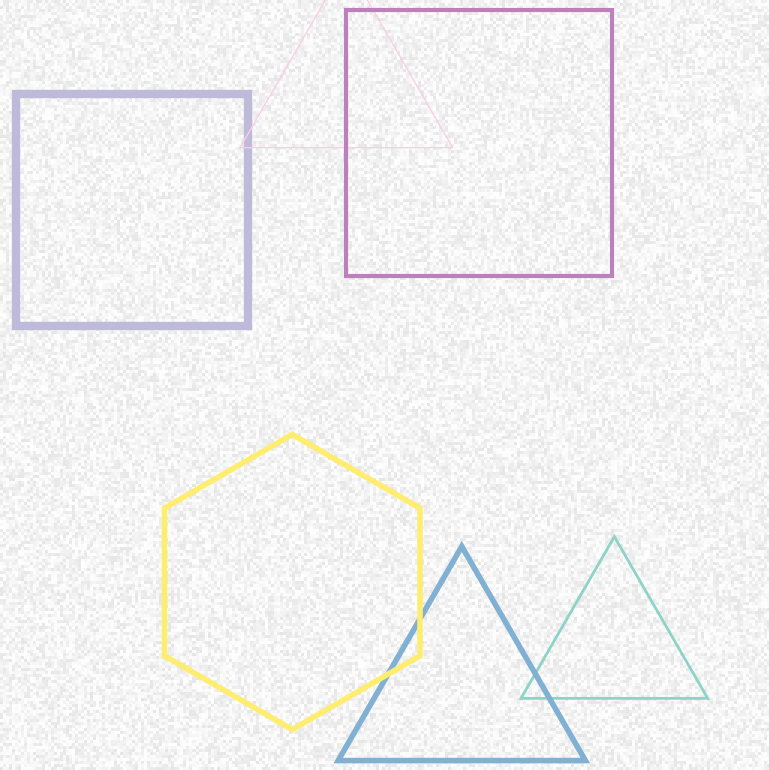[{"shape": "triangle", "thickness": 1, "radius": 0.7, "center": [0.798, 0.163]}, {"shape": "square", "thickness": 3, "radius": 0.75, "center": [0.171, 0.727]}, {"shape": "triangle", "thickness": 2, "radius": 0.93, "center": [0.6, 0.105]}, {"shape": "triangle", "thickness": 0.5, "radius": 0.8, "center": [0.45, 0.888]}, {"shape": "square", "thickness": 1.5, "radius": 0.86, "center": [0.622, 0.814]}, {"shape": "hexagon", "thickness": 2, "radius": 0.96, "center": [0.38, 0.244]}]